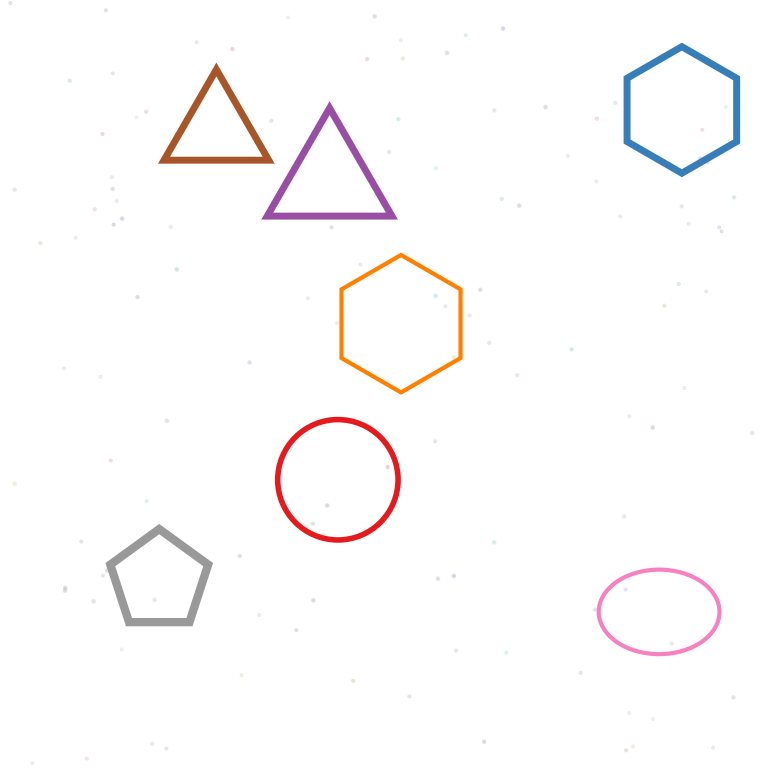[{"shape": "circle", "thickness": 2, "radius": 0.39, "center": [0.439, 0.377]}, {"shape": "hexagon", "thickness": 2.5, "radius": 0.41, "center": [0.886, 0.857]}, {"shape": "triangle", "thickness": 2.5, "radius": 0.47, "center": [0.428, 0.766]}, {"shape": "hexagon", "thickness": 1.5, "radius": 0.45, "center": [0.521, 0.58]}, {"shape": "triangle", "thickness": 2.5, "radius": 0.39, "center": [0.281, 0.831]}, {"shape": "oval", "thickness": 1.5, "radius": 0.39, "center": [0.856, 0.205]}, {"shape": "pentagon", "thickness": 3, "radius": 0.33, "center": [0.207, 0.246]}]